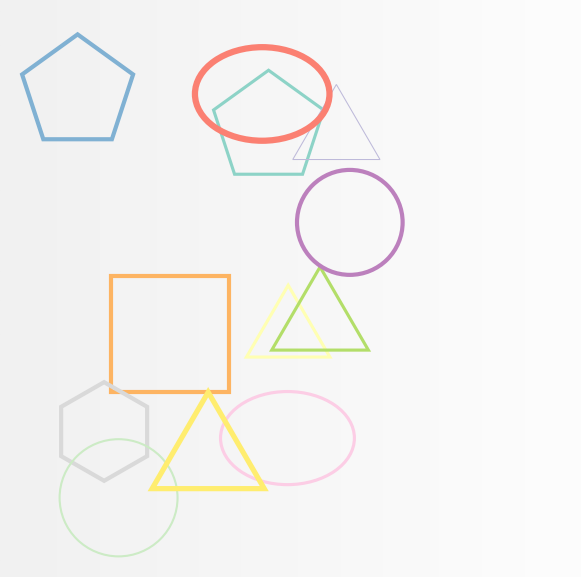[{"shape": "pentagon", "thickness": 1.5, "radius": 0.5, "center": [0.462, 0.778]}, {"shape": "triangle", "thickness": 1.5, "radius": 0.41, "center": [0.496, 0.422]}, {"shape": "triangle", "thickness": 0.5, "radius": 0.43, "center": [0.579, 0.766]}, {"shape": "oval", "thickness": 3, "radius": 0.58, "center": [0.451, 0.836]}, {"shape": "pentagon", "thickness": 2, "radius": 0.5, "center": [0.134, 0.839]}, {"shape": "square", "thickness": 2, "radius": 0.51, "center": [0.293, 0.421]}, {"shape": "triangle", "thickness": 1.5, "radius": 0.48, "center": [0.551, 0.441]}, {"shape": "oval", "thickness": 1.5, "radius": 0.58, "center": [0.495, 0.241]}, {"shape": "hexagon", "thickness": 2, "radius": 0.43, "center": [0.179, 0.252]}, {"shape": "circle", "thickness": 2, "radius": 0.45, "center": [0.602, 0.614]}, {"shape": "circle", "thickness": 1, "radius": 0.51, "center": [0.204, 0.137]}, {"shape": "triangle", "thickness": 2.5, "radius": 0.56, "center": [0.358, 0.209]}]